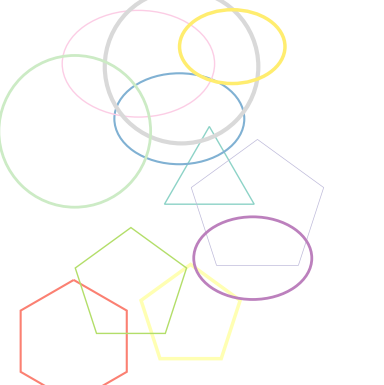[{"shape": "triangle", "thickness": 1, "radius": 0.67, "center": [0.544, 0.537]}, {"shape": "pentagon", "thickness": 2.5, "radius": 0.68, "center": [0.495, 0.178]}, {"shape": "pentagon", "thickness": 0.5, "radius": 0.9, "center": [0.669, 0.457]}, {"shape": "hexagon", "thickness": 1.5, "radius": 0.8, "center": [0.191, 0.114]}, {"shape": "oval", "thickness": 1.5, "radius": 0.84, "center": [0.466, 0.692]}, {"shape": "pentagon", "thickness": 1, "radius": 0.76, "center": [0.34, 0.257]}, {"shape": "oval", "thickness": 1, "radius": 0.99, "center": [0.359, 0.834]}, {"shape": "circle", "thickness": 3, "radius": 1.0, "center": [0.472, 0.827]}, {"shape": "oval", "thickness": 2, "radius": 0.77, "center": [0.657, 0.329]}, {"shape": "circle", "thickness": 2, "radius": 0.99, "center": [0.194, 0.659]}, {"shape": "oval", "thickness": 2.5, "radius": 0.68, "center": [0.603, 0.879]}]